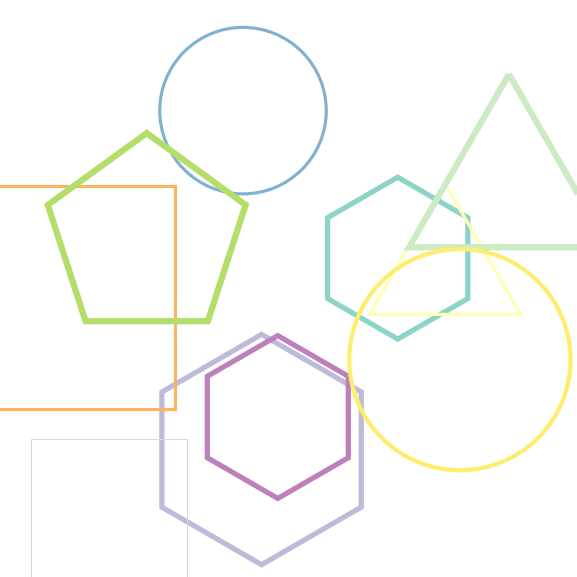[{"shape": "hexagon", "thickness": 2.5, "radius": 0.7, "center": [0.689, 0.552]}, {"shape": "triangle", "thickness": 1.5, "radius": 0.76, "center": [0.771, 0.53]}, {"shape": "hexagon", "thickness": 2.5, "radius": 1.0, "center": [0.453, 0.221]}, {"shape": "circle", "thickness": 1.5, "radius": 0.72, "center": [0.421, 0.808]}, {"shape": "square", "thickness": 1.5, "radius": 0.97, "center": [0.11, 0.484]}, {"shape": "pentagon", "thickness": 3, "radius": 0.9, "center": [0.254, 0.589]}, {"shape": "square", "thickness": 0.5, "radius": 0.68, "center": [0.189, 0.103]}, {"shape": "hexagon", "thickness": 2.5, "radius": 0.7, "center": [0.481, 0.277]}, {"shape": "triangle", "thickness": 3, "radius": 1.0, "center": [0.881, 0.671]}, {"shape": "circle", "thickness": 2, "radius": 0.96, "center": [0.796, 0.376]}]